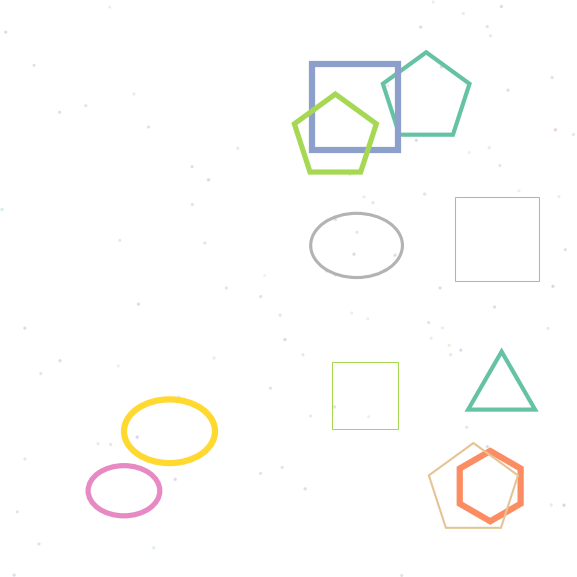[{"shape": "triangle", "thickness": 2, "radius": 0.33, "center": [0.869, 0.323]}, {"shape": "pentagon", "thickness": 2, "radius": 0.39, "center": [0.738, 0.83]}, {"shape": "hexagon", "thickness": 3, "radius": 0.3, "center": [0.849, 0.157]}, {"shape": "square", "thickness": 3, "radius": 0.37, "center": [0.614, 0.814]}, {"shape": "oval", "thickness": 2.5, "radius": 0.31, "center": [0.215, 0.149]}, {"shape": "square", "thickness": 0.5, "radius": 0.29, "center": [0.633, 0.314]}, {"shape": "pentagon", "thickness": 2.5, "radius": 0.37, "center": [0.581, 0.762]}, {"shape": "oval", "thickness": 3, "radius": 0.39, "center": [0.294, 0.252]}, {"shape": "pentagon", "thickness": 1, "radius": 0.41, "center": [0.82, 0.151]}, {"shape": "square", "thickness": 0.5, "radius": 0.36, "center": [0.86, 0.585]}, {"shape": "oval", "thickness": 1.5, "radius": 0.4, "center": [0.617, 0.574]}]